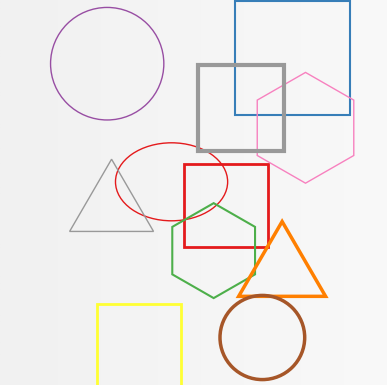[{"shape": "square", "thickness": 2, "radius": 0.54, "center": [0.583, 0.466]}, {"shape": "oval", "thickness": 1, "radius": 0.72, "center": [0.443, 0.528]}, {"shape": "square", "thickness": 1.5, "radius": 0.75, "center": [0.755, 0.85]}, {"shape": "hexagon", "thickness": 1.5, "radius": 0.62, "center": [0.551, 0.349]}, {"shape": "circle", "thickness": 1, "radius": 0.73, "center": [0.277, 0.835]}, {"shape": "triangle", "thickness": 2.5, "radius": 0.65, "center": [0.728, 0.295]}, {"shape": "square", "thickness": 2, "radius": 0.55, "center": [0.359, 0.101]}, {"shape": "circle", "thickness": 2.5, "radius": 0.55, "center": [0.677, 0.123]}, {"shape": "hexagon", "thickness": 1, "radius": 0.72, "center": [0.788, 0.668]}, {"shape": "square", "thickness": 3, "radius": 0.56, "center": [0.622, 0.721]}, {"shape": "triangle", "thickness": 1, "radius": 0.63, "center": [0.288, 0.461]}]